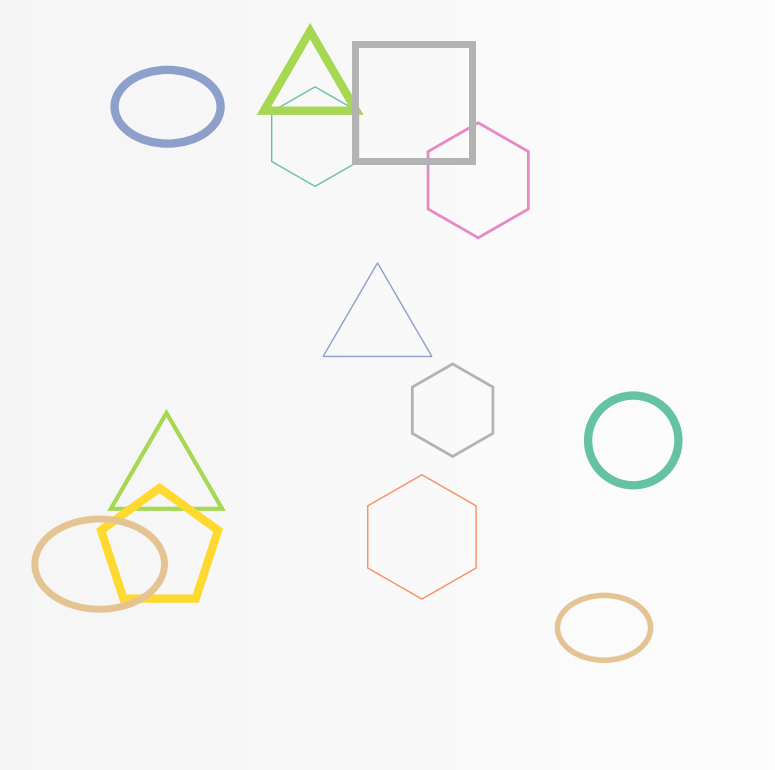[{"shape": "hexagon", "thickness": 0.5, "radius": 0.32, "center": [0.407, 0.823]}, {"shape": "circle", "thickness": 3, "radius": 0.29, "center": [0.817, 0.428]}, {"shape": "hexagon", "thickness": 0.5, "radius": 0.4, "center": [0.544, 0.303]}, {"shape": "oval", "thickness": 3, "radius": 0.34, "center": [0.216, 0.861]}, {"shape": "triangle", "thickness": 0.5, "radius": 0.4, "center": [0.487, 0.578]}, {"shape": "hexagon", "thickness": 1, "radius": 0.37, "center": [0.617, 0.766]}, {"shape": "triangle", "thickness": 1.5, "radius": 0.41, "center": [0.215, 0.381]}, {"shape": "triangle", "thickness": 3, "radius": 0.34, "center": [0.4, 0.891]}, {"shape": "pentagon", "thickness": 3, "radius": 0.4, "center": [0.206, 0.287]}, {"shape": "oval", "thickness": 2.5, "radius": 0.42, "center": [0.129, 0.267]}, {"shape": "oval", "thickness": 2, "radius": 0.3, "center": [0.779, 0.185]}, {"shape": "square", "thickness": 2.5, "radius": 0.38, "center": [0.534, 0.867]}, {"shape": "hexagon", "thickness": 1, "radius": 0.3, "center": [0.584, 0.467]}]